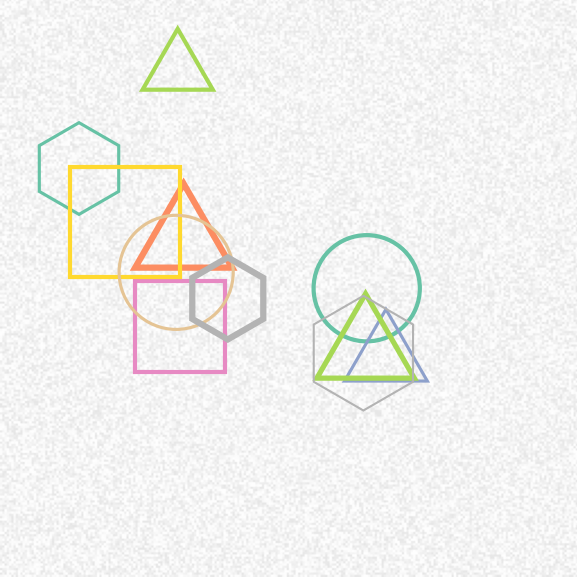[{"shape": "circle", "thickness": 2, "radius": 0.46, "center": [0.635, 0.5]}, {"shape": "hexagon", "thickness": 1.5, "radius": 0.4, "center": [0.137, 0.707]}, {"shape": "triangle", "thickness": 3, "radius": 0.48, "center": [0.318, 0.584]}, {"shape": "triangle", "thickness": 1.5, "radius": 0.41, "center": [0.668, 0.381]}, {"shape": "square", "thickness": 2, "radius": 0.39, "center": [0.312, 0.434]}, {"shape": "triangle", "thickness": 2, "radius": 0.35, "center": [0.308, 0.879]}, {"shape": "triangle", "thickness": 2.5, "radius": 0.49, "center": [0.633, 0.393]}, {"shape": "square", "thickness": 2, "radius": 0.48, "center": [0.216, 0.615]}, {"shape": "circle", "thickness": 1.5, "radius": 0.49, "center": [0.305, 0.528]}, {"shape": "hexagon", "thickness": 3, "radius": 0.35, "center": [0.394, 0.482]}, {"shape": "hexagon", "thickness": 1, "radius": 0.5, "center": [0.629, 0.388]}]